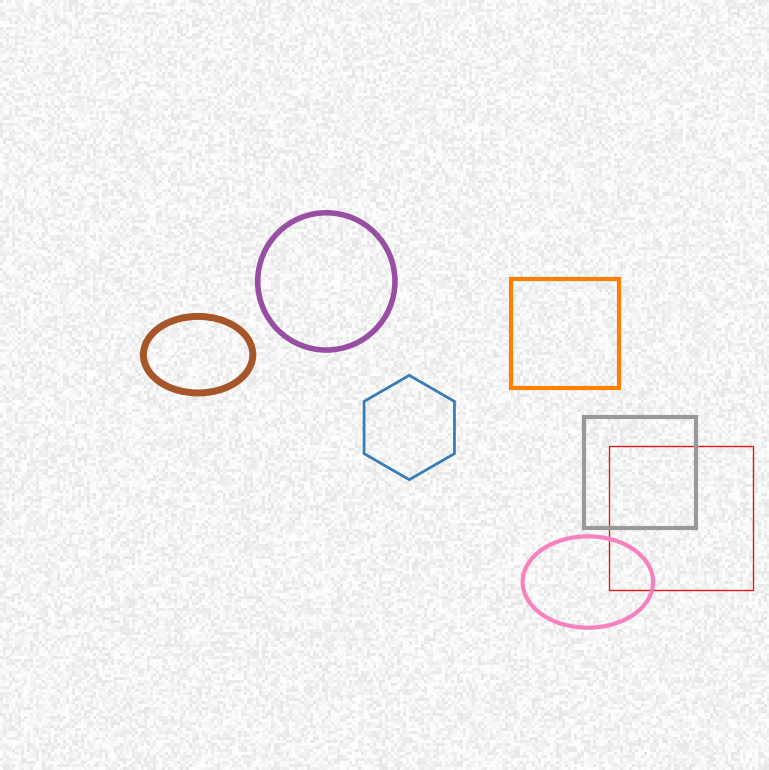[{"shape": "square", "thickness": 0.5, "radius": 0.47, "center": [0.884, 0.327]}, {"shape": "hexagon", "thickness": 1, "radius": 0.34, "center": [0.532, 0.445]}, {"shape": "circle", "thickness": 2, "radius": 0.45, "center": [0.424, 0.635]}, {"shape": "square", "thickness": 1.5, "radius": 0.35, "center": [0.734, 0.567]}, {"shape": "oval", "thickness": 2.5, "radius": 0.36, "center": [0.257, 0.539]}, {"shape": "oval", "thickness": 1.5, "radius": 0.42, "center": [0.763, 0.244]}, {"shape": "square", "thickness": 1.5, "radius": 0.36, "center": [0.831, 0.386]}]